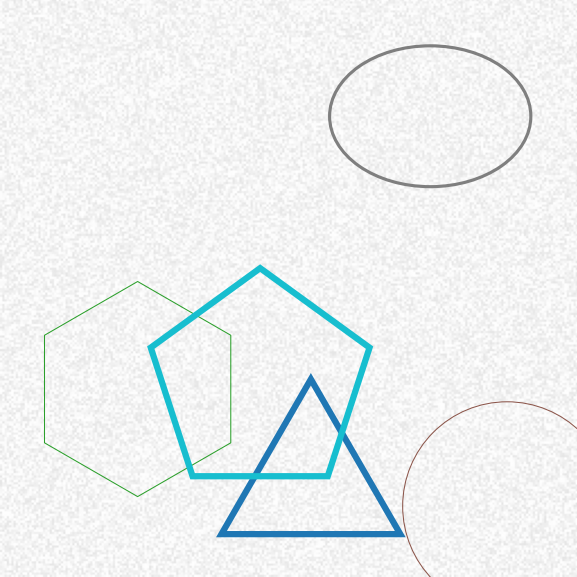[{"shape": "triangle", "thickness": 3, "radius": 0.89, "center": [0.538, 0.164]}, {"shape": "hexagon", "thickness": 0.5, "radius": 0.93, "center": [0.238, 0.325]}, {"shape": "circle", "thickness": 0.5, "radius": 0.9, "center": [0.878, 0.123]}, {"shape": "oval", "thickness": 1.5, "radius": 0.87, "center": [0.745, 0.798]}, {"shape": "pentagon", "thickness": 3, "radius": 1.0, "center": [0.45, 0.336]}]